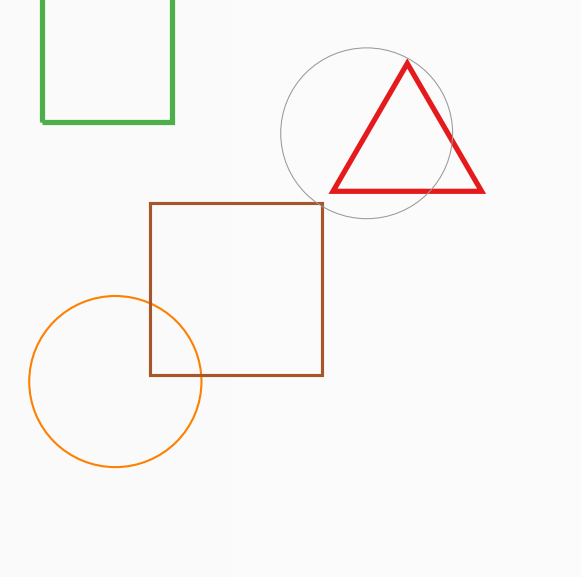[{"shape": "triangle", "thickness": 2.5, "radius": 0.74, "center": [0.701, 0.742]}, {"shape": "square", "thickness": 2.5, "radius": 0.56, "center": [0.184, 0.9]}, {"shape": "circle", "thickness": 1, "radius": 0.74, "center": [0.198, 0.338]}, {"shape": "square", "thickness": 1.5, "radius": 0.74, "center": [0.406, 0.499]}, {"shape": "circle", "thickness": 0.5, "radius": 0.74, "center": [0.631, 0.768]}]